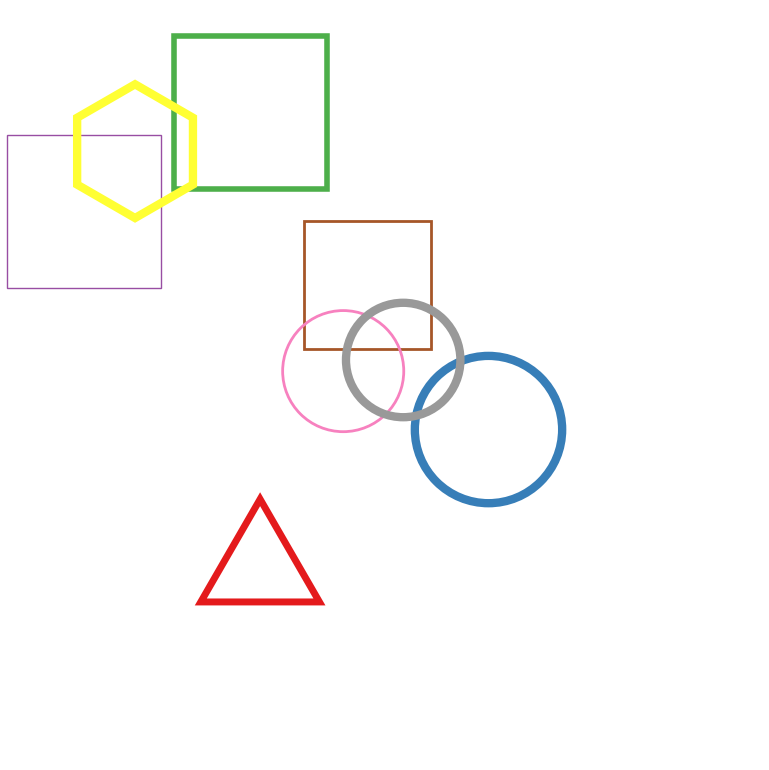[{"shape": "triangle", "thickness": 2.5, "radius": 0.44, "center": [0.338, 0.263]}, {"shape": "circle", "thickness": 3, "radius": 0.48, "center": [0.634, 0.442]}, {"shape": "square", "thickness": 2, "radius": 0.5, "center": [0.326, 0.854]}, {"shape": "square", "thickness": 0.5, "radius": 0.5, "center": [0.109, 0.725]}, {"shape": "hexagon", "thickness": 3, "radius": 0.43, "center": [0.175, 0.804]}, {"shape": "square", "thickness": 1, "radius": 0.41, "center": [0.478, 0.63]}, {"shape": "circle", "thickness": 1, "radius": 0.39, "center": [0.446, 0.518]}, {"shape": "circle", "thickness": 3, "radius": 0.37, "center": [0.524, 0.532]}]